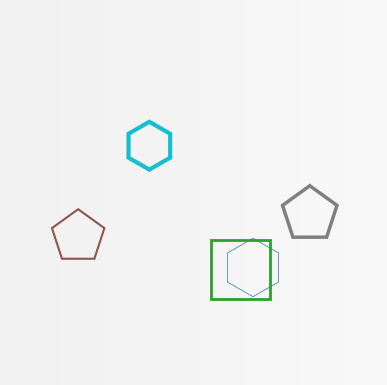[{"shape": "hexagon", "thickness": 0.5, "radius": 0.38, "center": [0.653, 0.305]}, {"shape": "square", "thickness": 2, "radius": 0.38, "center": [0.62, 0.3]}, {"shape": "pentagon", "thickness": 1.5, "radius": 0.36, "center": [0.202, 0.385]}, {"shape": "pentagon", "thickness": 2.5, "radius": 0.37, "center": [0.799, 0.444]}, {"shape": "hexagon", "thickness": 3, "radius": 0.31, "center": [0.385, 0.622]}]